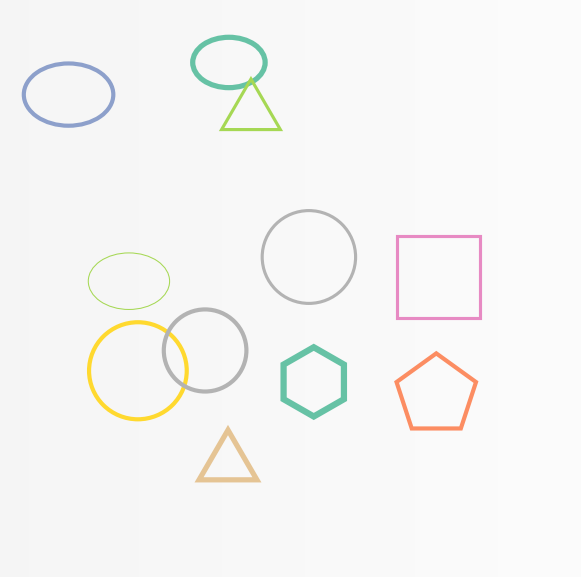[{"shape": "oval", "thickness": 2.5, "radius": 0.31, "center": [0.394, 0.891]}, {"shape": "hexagon", "thickness": 3, "radius": 0.3, "center": [0.54, 0.338]}, {"shape": "pentagon", "thickness": 2, "radius": 0.36, "center": [0.751, 0.315]}, {"shape": "oval", "thickness": 2, "radius": 0.39, "center": [0.118, 0.835]}, {"shape": "square", "thickness": 1.5, "radius": 0.35, "center": [0.754, 0.52]}, {"shape": "oval", "thickness": 0.5, "radius": 0.35, "center": [0.222, 0.512]}, {"shape": "triangle", "thickness": 1.5, "radius": 0.29, "center": [0.432, 0.804]}, {"shape": "circle", "thickness": 2, "radius": 0.42, "center": [0.237, 0.357]}, {"shape": "triangle", "thickness": 2.5, "radius": 0.29, "center": [0.392, 0.197]}, {"shape": "circle", "thickness": 1.5, "radius": 0.4, "center": [0.531, 0.554]}, {"shape": "circle", "thickness": 2, "radius": 0.36, "center": [0.353, 0.392]}]